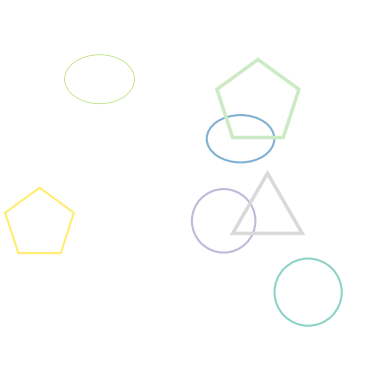[{"shape": "circle", "thickness": 1.5, "radius": 0.44, "center": [0.8, 0.241]}, {"shape": "circle", "thickness": 1.5, "radius": 0.41, "center": [0.581, 0.426]}, {"shape": "oval", "thickness": 1.5, "radius": 0.44, "center": [0.625, 0.64]}, {"shape": "oval", "thickness": 0.5, "radius": 0.45, "center": [0.259, 0.794]}, {"shape": "triangle", "thickness": 2.5, "radius": 0.52, "center": [0.695, 0.446]}, {"shape": "pentagon", "thickness": 2.5, "radius": 0.56, "center": [0.67, 0.733]}, {"shape": "pentagon", "thickness": 1.5, "radius": 0.47, "center": [0.103, 0.418]}]